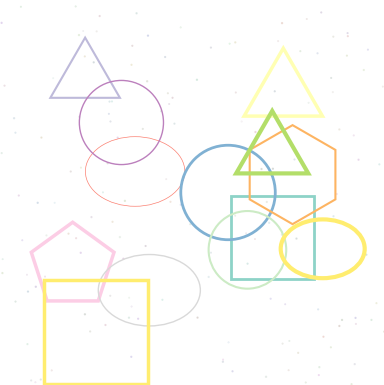[{"shape": "square", "thickness": 2, "radius": 0.54, "center": [0.709, 0.384]}, {"shape": "triangle", "thickness": 2.5, "radius": 0.59, "center": [0.736, 0.757]}, {"shape": "triangle", "thickness": 1.5, "radius": 0.52, "center": [0.221, 0.798]}, {"shape": "oval", "thickness": 0.5, "radius": 0.65, "center": [0.351, 0.555]}, {"shape": "circle", "thickness": 2, "radius": 0.61, "center": [0.592, 0.5]}, {"shape": "hexagon", "thickness": 1.5, "radius": 0.64, "center": [0.76, 0.546]}, {"shape": "triangle", "thickness": 3, "radius": 0.54, "center": [0.707, 0.604]}, {"shape": "pentagon", "thickness": 2.5, "radius": 0.56, "center": [0.189, 0.31]}, {"shape": "oval", "thickness": 1, "radius": 0.66, "center": [0.388, 0.246]}, {"shape": "circle", "thickness": 1, "radius": 0.55, "center": [0.315, 0.682]}, {"shape": "circle", "thickness": 1.5, "radius": 0.5, "center": [0.643, 0.351]}, {"shape": "oval", "thickness": 3, "radius": 0.55, "center": [0.838, 0.354]}, {"shape": "square", "thickness": 2.5, "radius": 0.68, "center": [0.249, 0.138]}]